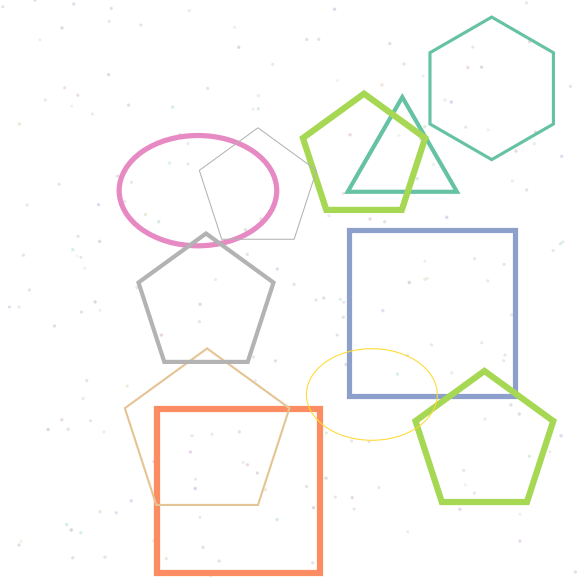[{"shape": "hexagon", "thickness": 1.5, "radius": 0.62, "center": [0.851, 0.846]}, {"shape": "triangle", "thickness": 2, "radius": 0.55, "center": [0.697, 0.722]}, {"shape": "square", "thickness": 3, "radius": 0.71, "center": [0.413, 0.149]}, {"shape": "square", "thickness": 2.5, "radius": 0.72, "center": [0.748, 0.457]}, {"shape": "oval", "thickness": 2.5, "radius": 0.68, "center": [0.343, 0.669]}, {"shape": "pentagon", "thickness": 3, "radius": 0.63, "center": [0.839, 0.231]}, {"shape": "pentagon", "thickness": 3, "radius": 0.56, "center": [0.63, 0.726]}, {"shape": "oval", "thickness": 0.5, "radius": 0.57, "center": [0.644, 0.316]}, {"shape": "pentagon", "thickness": 1, "radius": 0.75, "center": [0.359, 0.246]}, {"shape": "pentagon", "thickness": 2, "radius": 0.61, "center": [0.357, 0.472]}, {"shape": "pentagon", "thickness": 0.5, "radius": 0.53, "center": [0.447, 0.671]}]